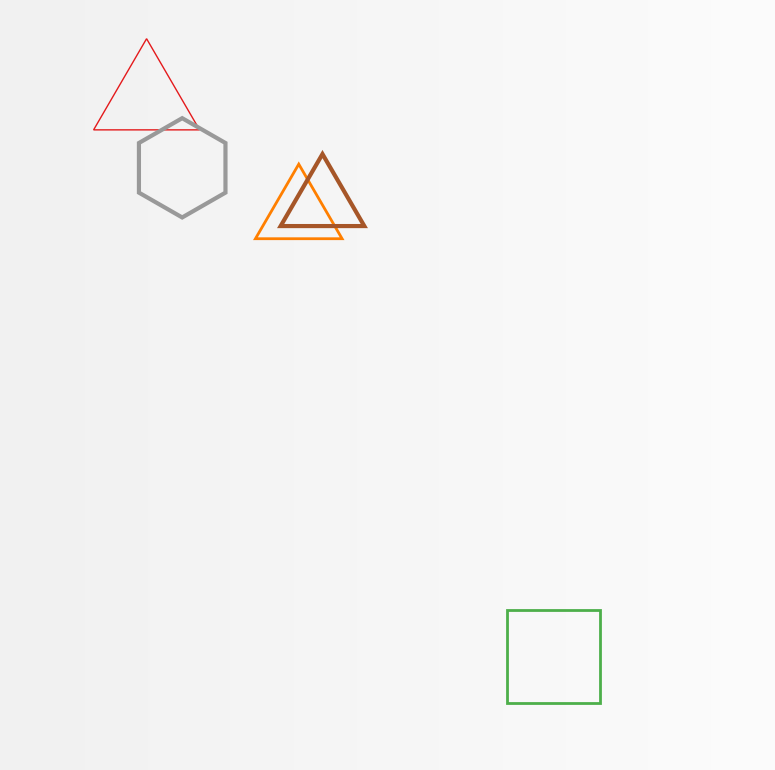[{"shape": "triangle", "thickness": 0.5, "radius": 0.39, "center": [0.189, 0.871]}, {"shape": "square", "thickness": 1, "radius": 0.3, "center": [0.714, 0.148]}, {"shape": "triangle", "thickness": 1, "radius": 0.32, "center": [0.385, 0.722]}, {"shape": "triangle", "thickness": 1.5, "radius": 0.31, "center": [0.416, 0.738]}, {"shape": "hexagon", "thickness": 1.5, "radius": 0.32, "center": [0.235, 0.782]}]